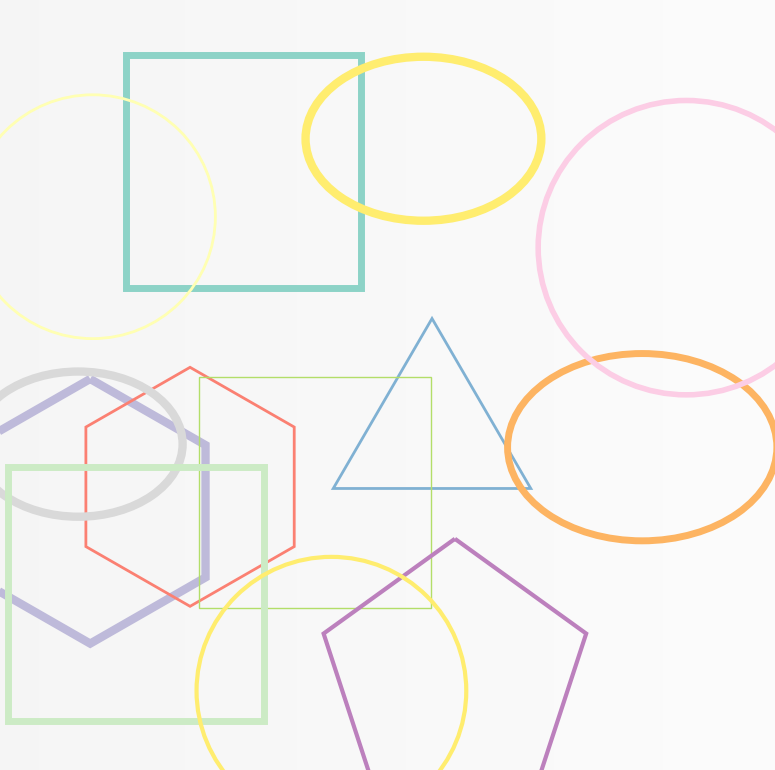[{"shape": "square", "thickness": 2.5, "radius": 0.76, "center": [0.314, 0.777]}, {"shape": "circle", "thickness": 1, "radius": 0.79, "center": [0.12, 0.719]}, {"shape": "hexagon", "thickness": 3, "radius": 0.86, "center": [0.116, 0.336]}, {"shape": "hexagon", "thickness": 1, "radius": 0.78, "center": [0.245, 0.368]}, {"shape": "triangle", "thickness": 1, "radius": 0.74, "center": [0.557, 0.439]}, {"shape": "oval", "thickness": 2.5, "radius": 0.87, "center": [0.829, 0.419]}, {"shape": "square", "thickness": 0.5, "radius": 0.75, "center": [0.407, 0.36]}, {"shape": "circle", "thickness": 2, "radius": 0.96, "center": [0.886, 0.678]}, {"shape": "oval", "thickness": 3, "radius": 0.67, "center": [0.101, 0.423]}, {"shape": "pentagon", "thickness": 1.5, "radius": 0.89, "center": [0.587, 0.122]}, {"shape": "square", "thickness": 2.5, "radius": 0.82, "center": [0.176, 0.228]}, {"shape": "circle", "thickness": 1.5, "radius": 0.87, "center": [0.428, 0.103]}, {"shape": "oval", "thickness": 3, "radius": 0.76, "center": [0.546, 0.82]}]